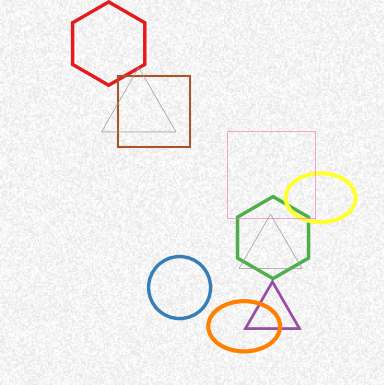[{"shape": "hexagon", "thickness": 2.5, "radius": 0.54, "center": [0.282, 0.887]}, {"shape": "circle", "thickness": 2.5, "radius": 0.4, "center": [0.466, 0.253]}, {"shape": "hexagon", "thickness": 2.5, "radius": 0.53, "center": [0.709, 0.383]}, {"shape": "triangle", "thickness": 2, "radius": 0.41, "center": [0.708, 0.187]}, {"shape": "oval", "thickness": 3, "radius": 0.47, "center": [0.634, 0.153]}, {"shape": "oval", "thickness": 3, "radius": 0.45, "center": [0.833, 0.486]}, {"shape": "square", "thickness": 1.5, "radius": 0.46, "center": [0.399, 0.711]}, {"shape": "square", "thickness": 0.5, "radius": 0.57, "center": [0.704, 0.546]}, {"shape": "triangle", "thickness": 0.5, "radius": 0.47, "center": [0.703, 0.35]}, {"shape": "triangle", "thickness": 0.5, "radius": 0.56, "center": [0.36, 0.713]}]